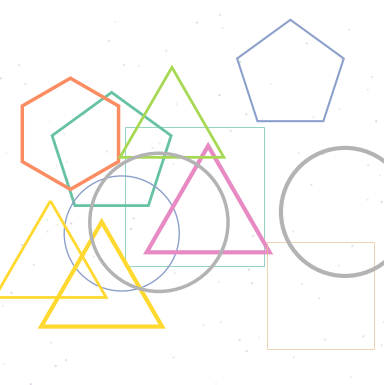[{"shape": "pentagon", "thickness": 2, "radius": 0.81, "center": [0.29, 0.597]}, {"shape": "square", "thickness": 0.5, "radius": 0.9, "center": [0.506, 0.489]}, {"shape": "hexagon", "thickness": 2.5, "radius": 0.72, "center": [0.183, 0.653]}, {"shape": "circle", "thickness": 1, "radius": 0.75, "center": [0.316, 0.394]}, {"shape": "pentagon", "thickness": 1.5, "radius": 0.73, "center": [0.754, 0.803]}, {"shape": "triangle", "thickness": 3, "radius": 0.92, "center": [0.541, 0.437]}, {"shape": "triangle", "thickness": 2, "radius": 0.78, "center": [0.447, 0.669]}, {"shape": "triangle", "thickness": 3, "radius": 0.91, "center": [0.264, 0.242]}, {"shape": "triangle", "thickness": 2, "radius": 0.84, "center": [0.131, 0.311]}, {"shape": "square", "thickness": 0.5, "radius": 0.69, "center": [0.833, 0.232]}, {"shape": "circle", "thickness": 2.5, "radius": 0.9, "center": [0.413, 0.422]}, {"shape": "circle", "thickness": 3, "radius": 0.83, "center": [0.896, 0.45]}]